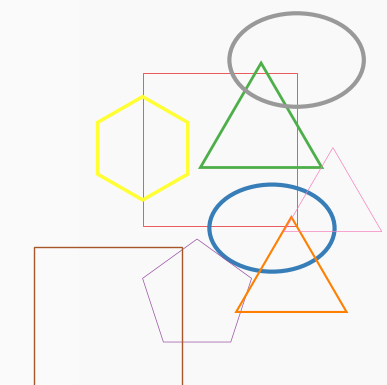[{"shape": "square", "thickness": 0.5, "radius": 1.0, "center": [0.567, 0.611]}, {"shape": "oval", "thickness": 3, "radius": 0.81, "center": [0.702, 0.408]}, {"shape": "triangle", "thickness": 2, "radius": 0.9, "center": [0.674, 0.655]}, {"shape": "pentagon", "thickness": 0.5, "radius": 0.74, "center": [0.509, 0.231]}, {"shape": "triangle", "thickness": 1.5, "radius": 0.82, "center": [0.752, 0.272]}, {"shape": "hexagon", "thickness": 2.5, "radius": 0.67, "center": [0.368, 0.615]}, {"shape": "square", "thickness": 1, "radius": 0.96, "center": [0.278, 0.169]}, {"shape": "triangle", "thickness": 0.5, "radius": 0.73, "center": [0.859, 0.471]}, {"shape": "oval", "thickness": 3, "radius": 0.87, "center": [0.765, 0.844]}]